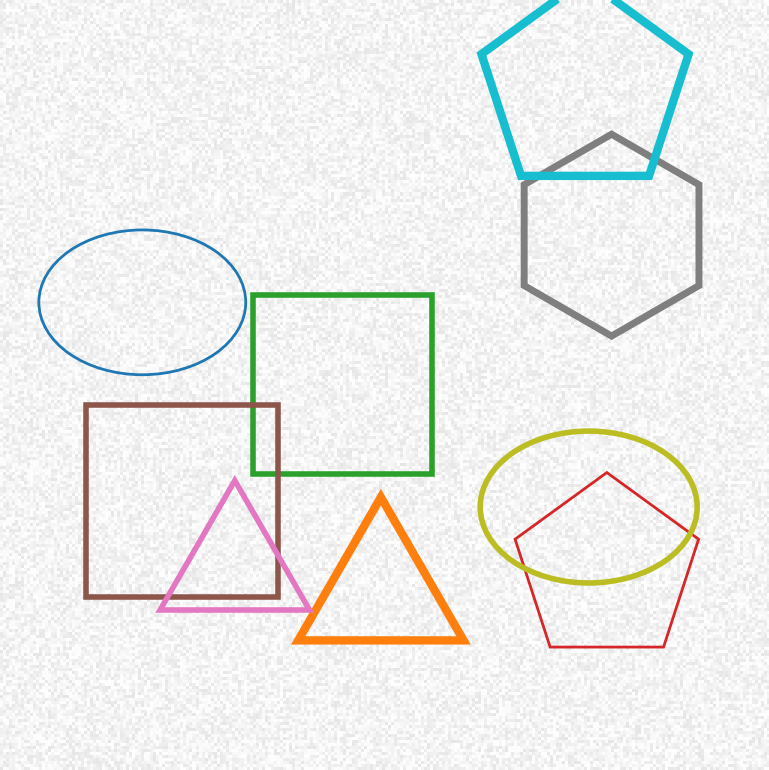[{"shape": "oval", "thickness": 1, "radius": 0.67, "center": [0.185, 0.607]}, {"shape": "triangle", "thickness": 3, "radius": 0.62, "center": [0.495, 0.23]}, {"shape": "square", "thickness": 2, "radius": 0.58, "center": [0.445, 0.501]}, {"shape": "pentagon", "thickness": 1, "radius": 0.63, "center": [0.788, 0.261]}, {"shape": "square", "thickness": 2, "radius": 0.62, "center": [0.236, 0.35]}, {"shape": "triangle", "thickness": 2, "radius": 0.56, "center": [0.305, 0.264]}, {"shape": "hexagon", "thickness": 2.5, "radius": 0.66, "center": [0.794, 0.695]}, {"shape": "oval", "thickness": 2, "radius": 0.7, "center": [0.765, 0.342]}, {"shape": "pentagon", "thickness": 3, "radius": 0.71, "center": [0.76, 0.886]}]